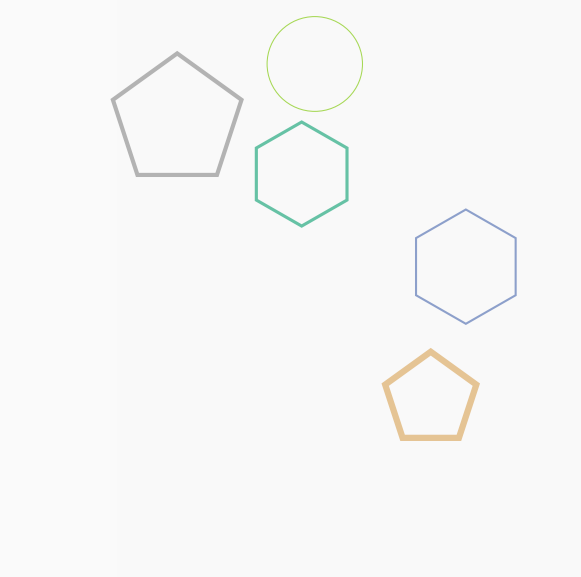[{"shape": "hexagon", "thickness": 1.5, "radius": 0.45, "center": [0.519, 0.698]}, {"shape": "hexagon", "thickness": 1, "radius": 0.49, "center": [0.801, 0.537]}, {"shape": "circle", "thickness": 0.5, "radius": 0.41, "center": [0.542, 0.888]}, {"shape": "pentagon", "thickness": 3, "radius": 0.41, "center": [0.741, 0.308]}, {"shape": "pentagon", "thickness": 2, "radius": 0.58, "center": [0.305, 0.79]}]